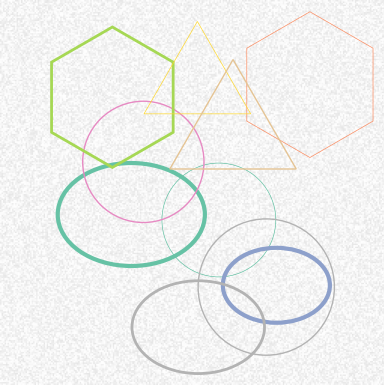[{"shape": "oval", "thickness": 3, "radius": 0.96, "center": [0.341, 0.443]}, {"shape": "circle", "thickness": 0.5, "radius": 0.74, "center": [0.568, 0.429]}, {"shape": "hexagon", "thickness": 0.5, "radius": 0.95, "center": [0.805, 0.78]}, {"shape": "oval", "thickness": 3, "radius": 0.7, "center": [0.718, 0.259]}, {"shape": "circle", "thickness": 1, "radius": 0.79, "center": [0.372, 0.58]}, {"shape": "hexagon", "thickness": 2, "radius": 0.91, "center": [0.292, 0.747]}, {"shape": "triangle", "thickness": 0.5, "radius": 0.8, "center": [0.513, 0.784]}, {"shape": "triangle", "thickness": 1, "radius": 0.95, "center": [0.605, 0.656]}, {"shape": "oval", "thickness": 2, "radius": 0.86, "center": [0.515, 0.15]}, {"shape": "circle", "thickness": 1, "radius": 0.88, "center": [0.692, 0.254]}]